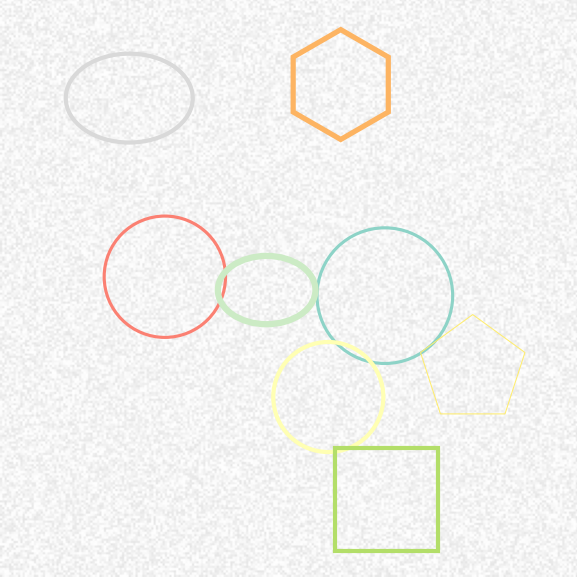[{"shape": "circle", "thickness": 1.5, "radius": 0.59, "center": [0.666, 0.487]}, {"shape": "circle", "thickness": 2, "radius": 0.48, "center": [0.568, 0.312]}, {"shape": "circle", "thickness": 1.5, "radius": 0.53, "center": [0.285, 0.52]}, {"shape": "hexagon", "thickness": 2.5, "radius": 0.48, "center": [0.59, 0.853]}, {"shape": "square", "thickness": 2, "radius": 0.44, "center": [0.669, 0.134]}, {"shape": "oval", "thickness": 2, "radius": 0.55, "center": [0.224, 0.829]}, {"shape": "oval", "thickness": 3, "radius": 0.42, "center": [0.462, 0.497]}, {"shape": "pentagon", "thickness": 0.5, "radius": 0.48, "center": [0.819, 0.359]}]